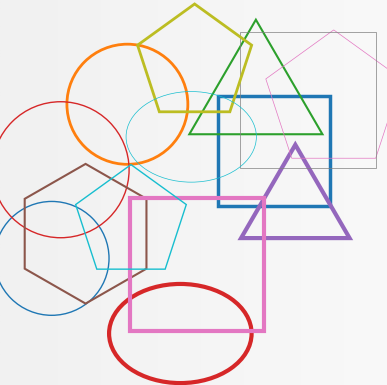[{"shape": "circle", "thickness": 1, "radius": 0.74, "center": [0.133, 0.329]}, {"shape": "square", "thickness": 2.5, "radius": 0.72, "center": [0.707, 0.608]}, {"shape": "circle", "thickness": 2, "radius": 0.78, "center": [0.329, 0.729]}, {"shape": "triangle", "thickness": 1.5, "radius": 0.99, "center": [0.66, 0.75]}, {"shape": "oval", "thickness": 3, "radius": 0.92, "center": [0.465, 0.134]}, {"shape": "circle", "thickness": 1, "radius": 0.88, "center": [0.157, 0.559]}, {"shape": "triangle", "thickness": 3, "radius": 0.81, "center": [0.762, 0.462]}, {"shape": "hexagon", "thickness": 1.5, "radius": 0.91, "center": [0.221, 0.393]}, {"shape": "pentagon", "thickness": 0.5, "radius": 0.92, "center": [0.861, 0.738]}, {"shape": "square", "thickness": 3, "radius": 0.86, "center": [0.509, 0.312]}, {"shape": "square", "thickness": 0.5, "radius": 0.88, "center": [0.795, 0.741]}, {"shape": "pentagon", "thickness": 2, "radius": 0.77, "center": [0.502, 0.835]}, {"shape": "oval", "thickness": 0.5, "radius": 0.84, "center": [0.493, 0.645]}, {"shape": "pentagon", "thickness": 1, "radius": 0.75, "center": [0.338, 0.422]}]